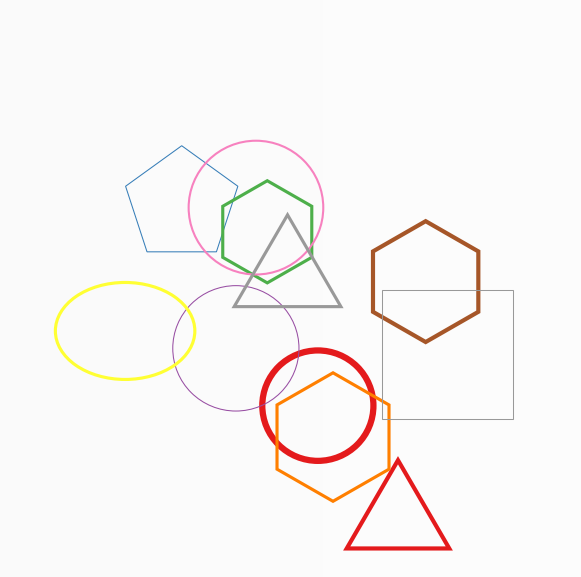[{"shape": "circle", "thickness": 3, "radius": 0.48, "center": [0.547, 0.297]}, {"shape": "triangle", "thickness": 2, "radius": 0.51, "center": [0.685, 0.1]}, {"shape": "pentagon", "thickness": 0.5, "radius": 0.51, "center": [0.313, 0.645]}, {"shape": "hexagon", "thickness": 1.5, "radius": 0.44, "center": [0.46, 0.598]}, {"shape": "circle", "thickness": 0.5, "radius": 0.54, "center": [0.406, 0.396]}, {"shape": "hexagon", "thickness": 1.5, "radius": 0.56, "center": [0.573, 0.242]}, {"shape": "oval", "thickness": 1.5, "radius": 0.6, "center": [0.215, 0.426]}, {"shape": "hexagon", "thickness": 2, "radius": 0.52, "center": [0.732, 0.512]}, {"shape": "circle", "thickness": 1, "radius": 0.58, "center": [0.44, 0.64]}, {"shape": "triangle", "thickness": 1.5, "radius": 0.53, "center": [0.495, 0.521]}, {"shape": "square", "thickness": 0.5, "radius": 0.56, "center": [0.77, 0.386]}]